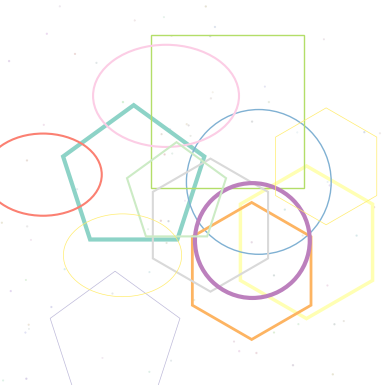[{"shape": "pentagon", "thickness": 3, "radius": 0.96, "center": [0.347, 0.534]}, {"shape": "hexagon", "thickness": 2.5, "radius": 0.99, "center": [0.796, 0.371]}, {"shape": "pentagon", "thickness": 0.5, "radius": 0.89, "center": [0.299, 0.118]}, {"shape": "oval", "thickness": 1.5, "radius": 0.76, "center": [0.112, 0.546]}, {"shape": "circle", "thickness": 1, "radius": 0.94, "center": [0.672, 0.527]}, {"shape": "hexagon", "thickness": 2, "radius": 0.89, "center": [0.654, 0.296]}, {"shape": "square", "thickness": 1, "radius": 0.99, "center": [0.591, 0.711]}, {"shape": "oval", "thickness": 1.5, "radius": 0.95, "center": [0.431, 0.751]}, {"shape": "hexagon", "thickness": 1.5, "radius": 0.86, "center": [0.547, 0.415]}, {"shape": "circle", "thickness": 3, "radius": 0.75, "center": [0.655, 0.375]}, {"shape": "pentagon", "thickness": 1.5, "radius": 0.68, "center": [0.459, 0.495]}, {"shape": "oval", "thickness": 0.5, "radius": 0.77, "center": [0.318, 0.337]}, {"shape": "hexagon", "thickness": 0.5, "radius": 0.76, "center": [0.847, 0.568]}]